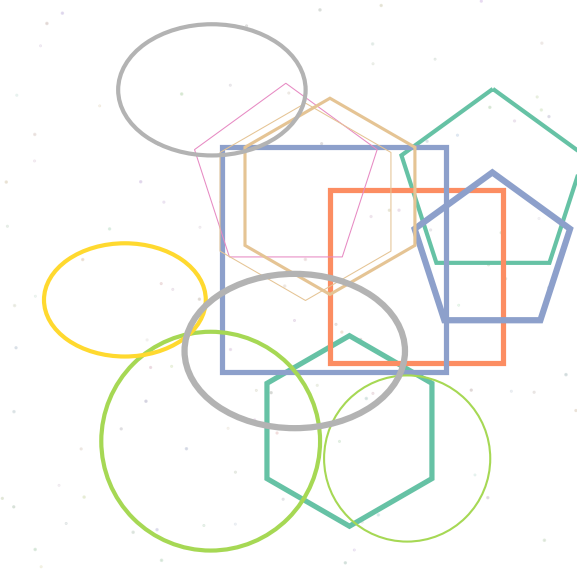[{"shape": "hexagon", "thickness": 2.5, "radius": 0.82, "center": [0.605, 0.253]}, {"shape": "pentagon", "thickness": 2, "radius": 0.83, "center": [0.853, 0.679]}, {"shape": "square", "thickness": 2.5, "radius": 0.75, "center": [0.722, 0.52]}, {"shape": "square", "thickness": 2.5, "radius": 0.97, "center": [0.579, 0.55]}, {"shape": "pentagon", "thickness": 3, "radius": 0.71, "center": [0.853, 0.559]}, {"shape": "pentagon", "thickness": 0.5, "radius": 0.83, "center": [0.495, 0.689]}, {"shape": "circle", "thickness": 1, "radius": 0.72, "center": [0.705, 0.205]}, {"shape": "circle", "thickness": 2, "radius": 0.95, "center": [0.365, 0.235]}, {"shape": "oval", "thickness": 2, "radius": 0.7, "center": [0.216, 0.48]}, {"shape": "hexagon", "thickness": 1.5, "radius": 0.85, "center": [0.571, 0.659]}, {"shape": "hexagon", "thickness": 0.5, "radius": 0.85, "center": [0.529, 0.65]}, {"shape": "oval", "thickness": 3, "radius": 0.95, "center": [0.51, 0.391]}, {"shape": "oval", "thickness": 2, "radius": 0.81, "center": [0.367, 0.844]}]